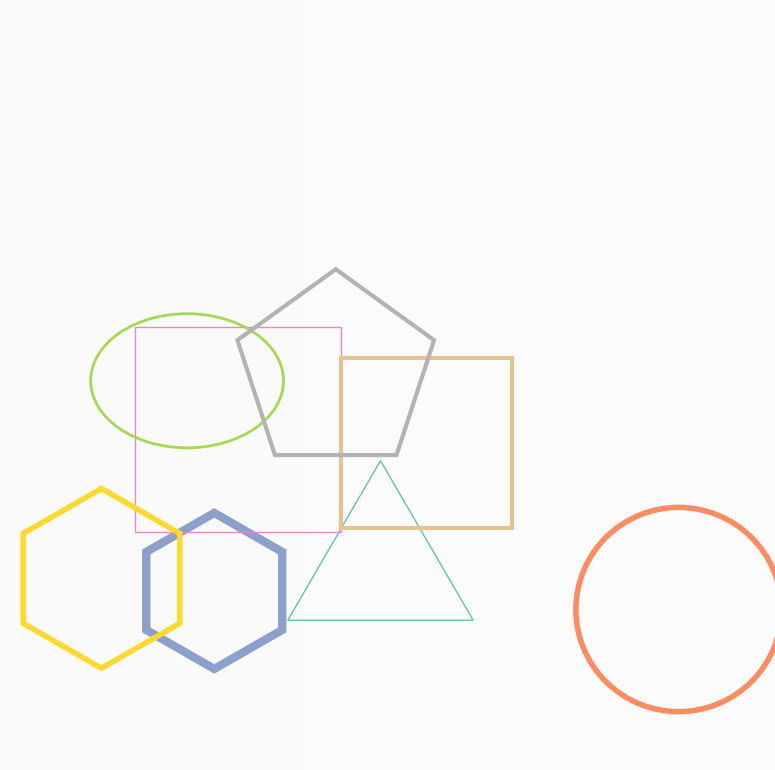[{"shape": "triangle", "thickness": 0.5, "radius": 0.69, "center": [0.491, 0.264]}, {"shape": "circle", "thickness": 2, "radius": 0.66, "center": [0.876, 0.208]}, {"shape": "hexagon", "thickness": 3, "radius": 0.51, "center": [0.276, 0.233]}, {"shape": "square", "thickness": 0.5, "radius": 0.66, "center": [0.307, 0.442]}, {"shape": "oval", "thickness": 1, "radius": 0.62, "center": [0.241, 0.506]}, {"shape": "hexagon", "thickness": 2, "radius": 0.58, "center": [0.131, 0.249]}, {"shape": "square", "thickness": 1.5, "radius": 0.55, "center": [0.55, 0.424]}, {"shape": "pentagon", "thickness": 1.5, "radius": 0.67, "center": [0.433, 0.517]}]